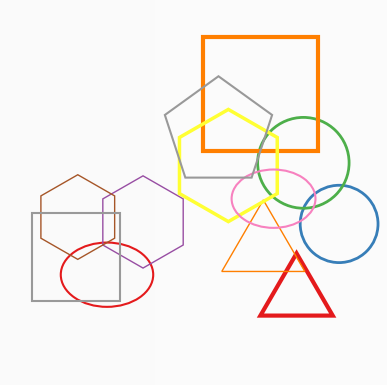[{"shape": "triangle", "thickness": 3, "radius": 0.54, "center": [0.765, 0.234]}, {"shape": "oval", "thickness": 1.5, "radius": 0.6, "center": [0.276, 0.286]}, {"shape": "circle", "thickness": 2, "radius": 0.5, "center": [0.875, 0.418]}, {"shape": "circle", "thickness": 2, "radius": 0.59, "center": [0.783, 0.577]}, {"shape": "hexagon", "thickness": 1, "radius": 0.6, "center": [0.369, 0.424]}, {"shape": "square", "thickness": 3, "radius": 0.74, "center": [0.672, 0.756]}, {"shape": "triangle", "thickness": 1, "radius": 0.62, "center": [0.68, 0.357]}, {"shape": "hexagon", "thickness": 2.5, "radius": 0.73, "center": [0.589, 0.57]}, {"shape": "hexagon", "thickness": 1, "radius": 0.55, "center": [0.201, 0.436]}, {"shape": "oval", "thickness": 1.5, "radius": 0.54, "center": [0.706, 0.484]}, {"shape": "pentagon", "thickness": 1.5, "radius": 0.73, "center": [0.564, 0.656]}, {"shape": "square", "thickness": 1.5, "radius": 0.57, "center": [0.196, 0.332]}]